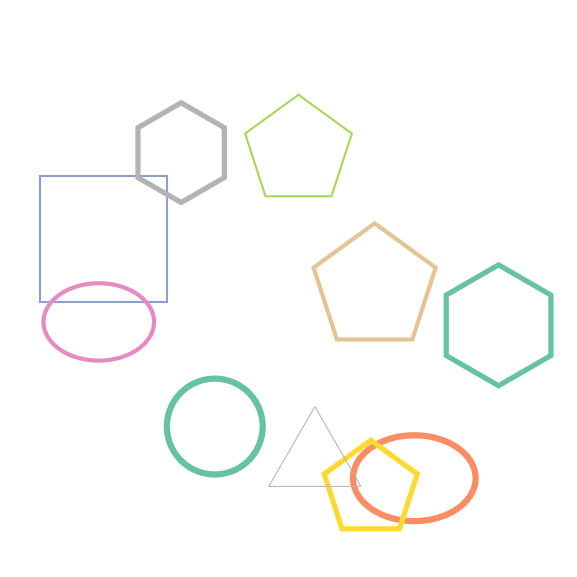[{"shape": "circle", "thickness": 3, "radius": 0.41, "center": [0.372, 0.261]}, {"shape": "hexagon", "thickness": 2.5, "radius": 0.52, "center": [0.863, 0.436]}, {"shape": "oval", "thickness": 3, "radius": 0.53, "center": [0.717, 0.171]}, {"shape": "square", "thickness": 1, "radius": 0.55, "center": [0.179, 0.585]}, {"shape": "oval", "thickness": 2, "radius": 0.48, "center": [0.171, 0.442]}, {"shape": "pentagon", "thickness": 1, "radius": 0.49, "center": [0.517, 0.738]}, {"shape": "pentagon", "thickness": 2.5, "radius": 0.42, "center": [0.642, 0.152]}, {"shape": "pentagon", "thickness": 2, "radius": 0.56, "center": [0.649, 0.501]}, {"shape": "hexagon", "thickness": 2.5, "radius": 0.43, "center": [0.314, 0.735]}, {"shape": "triangle", "thickness": 0.5, "radius": 0.46, "center": [0.545, 0.203]}]